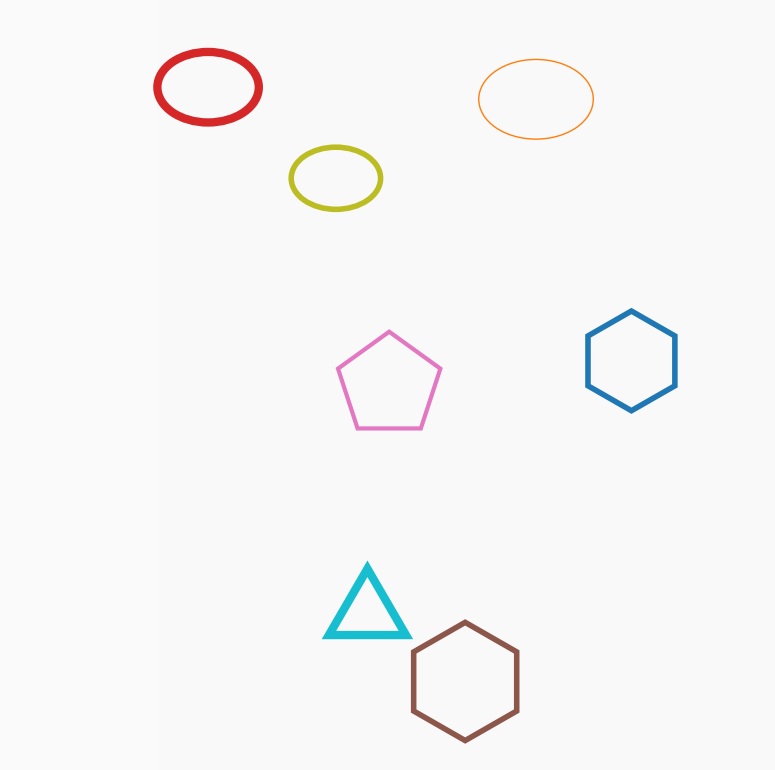[{"shape": "hexagon", "thickness": 2, "radius": 0.32, "center": [0.815, 0.531]}, {"shape": "oval", "thickness": 0.5, "radius": 0.37, "center": [0.692, 0.871]}, {"shape": "oval", "thickness": 3, "radius": 0.33, "center": [0.269, 0.887]}, {"shape": "hexagon", "thickness": 2, "radius": 0.38, "center": [0.6, 0.115]}, {"shape": "pentagon", "thickness": 1.5, "radius": 0.35, "center": [0.502, 0.5]}, {"shape": "oval", "thickness": 2, "radius": 0.29, "center": [0.433, 0.768]}, {"shape": "triangle", "thickness": 3, "radius": 0.29, "center": [0.474, 0.204]}]